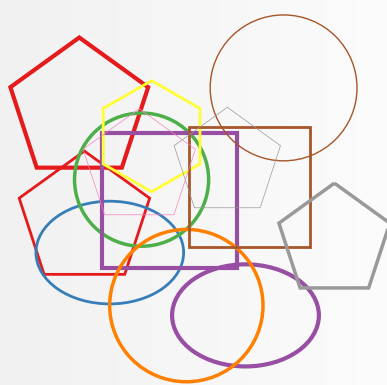[{"shape": "pentagon", "thickness": 2, "radius": 0.88, "center": [0.218, 0.431]}, {"shape": "pentagon", "thickness": 3, "radius": 0.93, "center": [0.205, 0.716]}, {"shape": "oval", "thickness": 2, "radius": 0.95, "center": [0.283, 0.344]}, {"shape": "circle", "thickness": 2.5, "radius": 0.87, "center": [0.365, 0.533]}, {"shape": "oval", "thickness": 3, "radius": 0.95, "center": [0.633, 0.181]}, {"shape": "square", "thickness": 3, "radius": 0.88, "center": [0.438, 0.48]}, {"shape": "circle", "thickness": 2.5, "radius": 0.99, "center": [0.481, 0.206]}, {"shape": "hexagon", "thickness": 2, "radius": 0.72, "center": [0.391, 0.646]}, {"shape": "circle", "thickness": 1, "radius": 0.95, "center": [0.732, 0.772]}, {"shape": "square", "thickness": 2, "radius": 0.78, "center": [0.643, 0.515]}, {"shape": "pentagon", "thickness": 0.5, "radius": 0.76, "center": [0.359, 0.565]}, {"shape": "pentagon", "thickness": 0.5, "radius": 0.72, "center": [0.587, 0.577]}, {"shape": "pentagon", "thickness": 2.5, "radius": 0.75, "center": [0.863, 0.374]}]